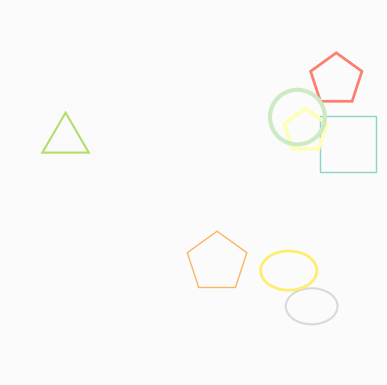[{"shape": "square", "thickness": 1, "radius": 0.36, "center": [0.899, 0.625]}, {"shape": "pentagon", "thickness": 2.5, "radius": 0.29, "center": [0.788, 0.66]}, {"shape": "pentagon", "thickness": 2, "radius": 0.35, "center": [0.868, 0.793]}, {"shape": "pentagon", "thickness": 1, "radius": 0.4, "center": [0.56, 0.319]}, {"shape": "triangle", "thickness": 1.5, "radius": 0.35, "center": [0.169, 0.638]}, {"shape": "oval", "thickness": 1.5, "radius": 0.33, "center": [0.804, 0.204]}, {"shape": "circle", "thickness": 3, "radius": 0.35, "center": [0.768, 0.696]}, {"shape": "oval", "thickness": 2, "radius": 0.36, "center": [0.745, 0.297]}]